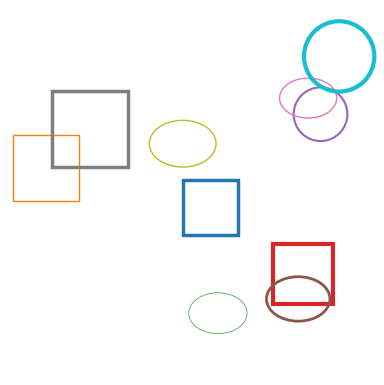[{"shape": "square", "thickness": 2.5, "radius": 0.36, "center": [0.547, 0.462]}, {"shape": "square", "thickness": 1, "radius": 0.43, "center": [0.12, 0.563]}, {"shape": "oval", "thickness": 0.5, "radius": 0.38, "center": [0.566, 0.186]}, {"shape": "square", "thickness": 3, "radius": 0.39, "center": [0.788, 0.289]}, {"shape": "circle", "thickness": 1.5, "radius": 0.35, "center": [0.833, 0.703]}, {"shape": "oval", "thickness": 2, "radius": 0.41, "center": [0.775, 0.224]}, {"shape": "oval", "thickness": 1, "radius": 0.37, "center": [0.8, 0.745]}, {"shape": "square", "thickness": 2.5, "radius": 0.49, "center": [0.234, 0.664]}, {"shape": "oval", "thickness": 1, "radius": 0.43, "center": [0.475, 0.627]}, {"shape": "circle", "thickness": 3, "radius": 0.46, "center": [0.881, 0.853]}]